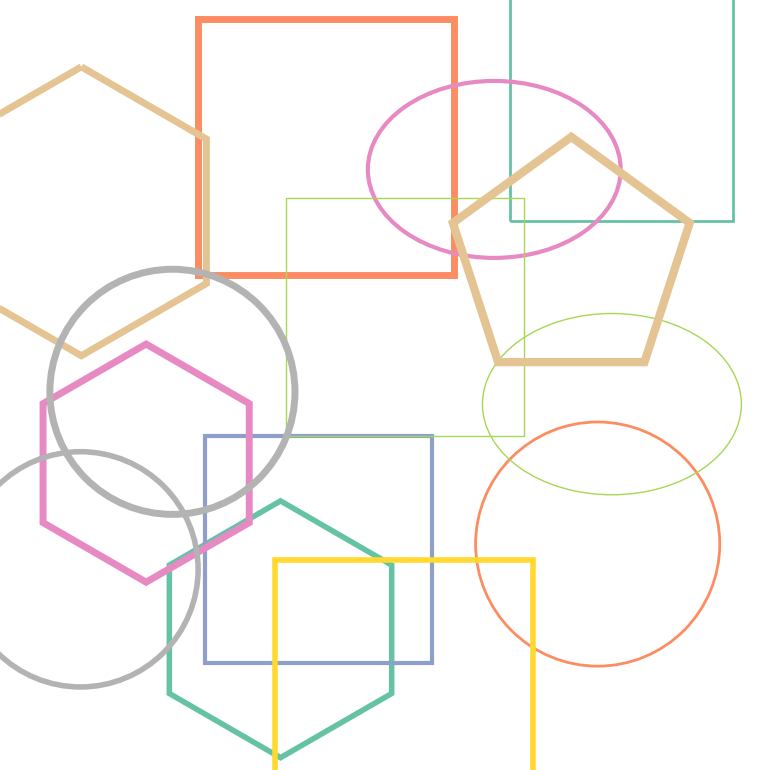[{"shape": "square", "thickness": 1, "radius": 0.73, "center": [0.807, 0.858]}, {"shape": "hexagon", "thickness": 2, "radius": 0.83, "center": [0.364, 0.183]}, {"shape": "circle", "thickness": 1, "radius": 0.79, "center": [0.776, 0.293]}, {"shape": "square", "thickness": 2.5, "radius": 0.83, "center": [0.423, 0.809]}, {"shape": "square", "thickness": 1.5, "radius": 0.74, "center": [0.414, 0.286]}, {"shape": "oval", "thickness": 1.5, "radius": 0.82, "center": [0.642, 0.78]}, {"shape": "hexagon", "thickness": 2.5, "radius": 0.77, "center": [0.19, 0.399]}, {"shape": "square", "thickness": 0.5, "radius": 0.77, "center": [0.526, 0.588]}, {"shape": "oval", "thickness": 0.5, "radius": 0.84, "center": [0.795, 0.475]}, {"shape": "square", "thickness": 2, "radius": 0.83, "center": [0.525, 0.106]}, {"shape": "pentagon", "thickness": 3, "radius": 0.81, "center": [0.742, 0.661]}, {"shape": "hexagon", "thickness": 2.5, "radius": 0.94, "center": [0.106, 0.726]}, {"shape": "circle", "thickness": 2, "radius": 0.76, "center": [0.105, 0.261]}, {"shape": "circle", "thickness": 2.5, "radius": 0.8, "center": [0.224, 0.491]}]